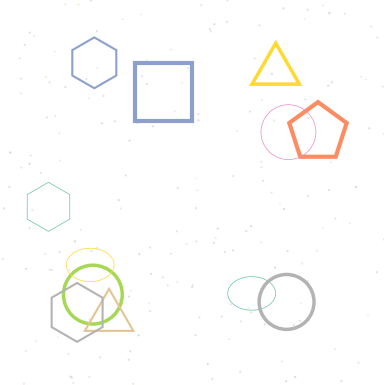[{"shape": "oval", "thickness": 0.5, "radius": 0.31, "center": [0.654, 0.238]}, {"shape": "hexagon", "thickness": 0.5, "radius": 0.32, "center": [0.126, 0.463]}, {"shape": "pentagon", "thickness": 3, "radius": 0.39, "center": [0.826, 0.656]}, {"shape": "hexagon", "thickness": 1.5, "radius": 0.33, "center": [0.245, 0.837]}, {"shape": "square", "thickness": 3, "radius": 0.37, "center": [0.424, 0.761]}, {"shape": "circle", "thickness": 0.5, "radius": 0.36, "center": [0.749, 0.657]}, {"shape": "circle", "thickness": 2.5, "radius": 0.38, "center": [0.241, 0.235]}, {"shape": "oval", "thickness": 0.5, "radius": 0.31, "center": [0.234, 0.312]}, {"shape": "triangle", "thickness": 2.5, "radius": 0.36, "center": [0.716, 0.817]}, {"shape": "triangle", "thickness": 1.5, "radius": 0.36, "center": [0.283, 0.177]}, {"shape": "hexagon", "thickness": 1.5, "radius": 0.38, "center": [0.2, 0.189]}, {"shape": "circle", "thickness": 2.5, "radius": 0.36, "center": [0.744, 0.216]}]